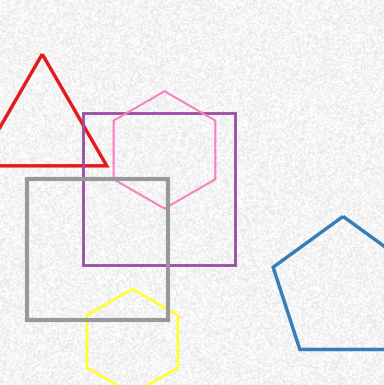[{"shape": "triangle", "thickness": 2.5, "radius": 0.97, "center": [0.11, 0.666]}, {"shape": "pentagon", "thickness": 2.5, "radius": 0.96, "center": [0.891, 0.247]}, {"shape": "square", "thickness": 2, "radius": 0.98, "center": [0.413, 0.509]}, {"shape": "hexagon", "thickness": 2, "radius": 0.68, "center": [0.344, 0.113]}, {"shape": "hexagon", "thickness": 1.5, "radius": 0.76, "center": [0.427, 0.611]}, {"shape": "square", "thickness": 3, "radius": 0.91, "center": [0.253, 0.351]}]